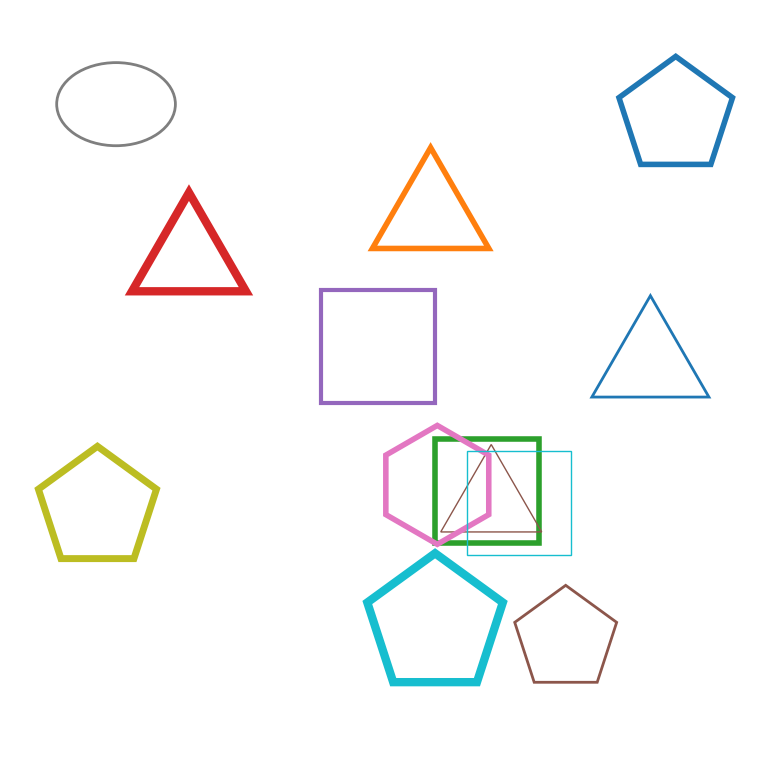[{"shape": "pentagon", "thickness": 2, "radius": 0.39, "center": [0.878, 0.849]}, {"shape": "triangle", "thickness": 1, "radius": 0.44, "center": [0.845, 0.528]}, {"shape": "triangle", "thickness": 2, "radius": 0.44, "center": [0.559, 0.721]}, {"shape": "square", "thickness": 2, "radius": 0.34, "center": [0.633, 0.362]}, {"shape": "triangle", "thickness": 3, "radius": 0.43, "center": [0.245, 0.664]}, {"shape": "square", "thickness": 1.5, "radius": 0.37, "center": [0.491, 0.55]}, {"shape": "triangle", "thickness": 0.5, "radius": 0.38, "center": [0.638, 0.347]}, {"shape": "pentagon", "thickness": 1, "radius": 0.35, "center": [0.735, 0.17]}, {"shape": "hexagon", "thickness": 2, "radius": 0.39, "center": [0.568, 0.37]}, {"shape": "oval", "thickness": 1, "radius": 0.39, "center": [0.151, 0.865]}, {"shape": "pentagon", "thickness": 2.5, "radius": 0.4, "center": [0.127, 0.34]}, {"shape": "square", "thickness": 0.5, "radius": 0.34, "center": [0.674, 0.347]}, {"shape": "pentagon", "thickness": 3, "radius": 0.46, "center": [0.565, 0.189]}]